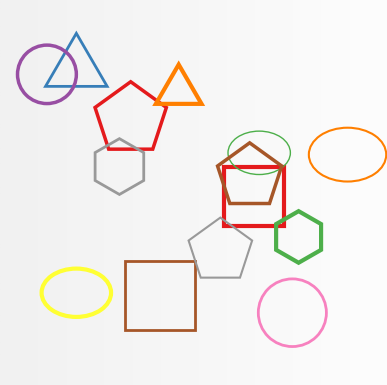[{"shape": "square", "thickness": 3, "radius": 0.39, "center": [0.656, 0.489]}, {"shape": "pentagon", "thickness": 2.5, "radius": 0.48, "center": [0.337, 0.691]}, {"shape": "triangle", "thickness": 2, "radius": 0.46, "center": [0.197, 0.822]}, {"shape": "oval", "thickness": 1, "radius": 0.4, "center": [0.669, 0.603]}, {"shape": "hexagon", "thickness": 3, "radius": 0.33, "center": [0.771, 0.385]}, {"shape": "circle", "thickness": 2.5, "radius": 0.38, "center": [0.121, 0.807]}, {"shape": "triangle", "thickness": 3, "radius": 0.34, "center": [0.461, 0.764]}, {"shape": "oval", "thickness": 1.5, "radius": 0.5, "center": [0.897, 0.598]}, {"shape": "oval", "thickness": 3, "radius": 0.45, "center": [0.197, 0.24]}, {"shape": "pentagon", "thickness": 2.5, "radius": 0.44, "center": [0.644, 0.542]}, {"shape": "square", "thickness": 2, "radius": 0.45, "center": [0.413, 0.233]}, {"shape": "circle", "thickness": 2, "radius": 0.44, "center": [0.754, 0.188]}, {"shape": "hexagon", "thickness": 2, "radius": 0.36, "center": [0.308, 0.567]}, {"shape": "pentagon", "thickness": 1.5, "radius": 0.43, "center": [0.569, 0.349]}]